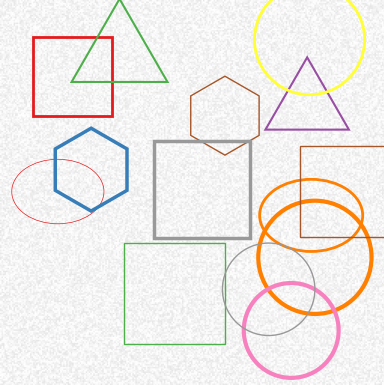[{"shape": "oval", "thickness": 0.5, "radius": 0.6, "center": [0.15, 0.503]}, {"shape": "square", "thickness": 2, "radius": 0.51, "center": [0.188, 0.802]}, {"shape": "hexagon", "thickness": 2.5, "radius": 0.54, "center": [0.237, 0.559]}, {"shape": "square", "thickness": 1, "radius": 0.66, "center": [0.454, 0.238]}, {"shape": "triangle", "thickness": 1.5, "radius": 0.72, "center": [0.31, 0.859]}, {"shape": "triangle", "thickness": 1.5, "radius": 0.63, "center": [0.798, 0.726]}, {"shape": "circle", "thickness": 3, "radius": 0.74, "center": [0.818, 0.332]}, {"shape": "oval", "thickness": 2, "radius": 0.67, "center": [0.808, 0.441]}, {"shape": "circle", "thickness": 2, "radius": 0.72, "center": [0.804, 0.897]}, {"shape": "square", "thickness": 1, "radius": 0.59, "center": [0.898, 0.502]}, {"shape": "hexagon", "thickness": 1, "radius": 0.51, "center": [0.584, 0.7]}, {"shape": "circle", "thickness": 3, "radius": 0.62, "center": [0.756, 0.142]}, {"shape": "circle", "thickness": 1, "radius": 0.6, "center": [0.698, 0.249]}, {"shape": "square", "thickness": 2.5, "radius": 0.63, "center": [0.524, 0.508]}]